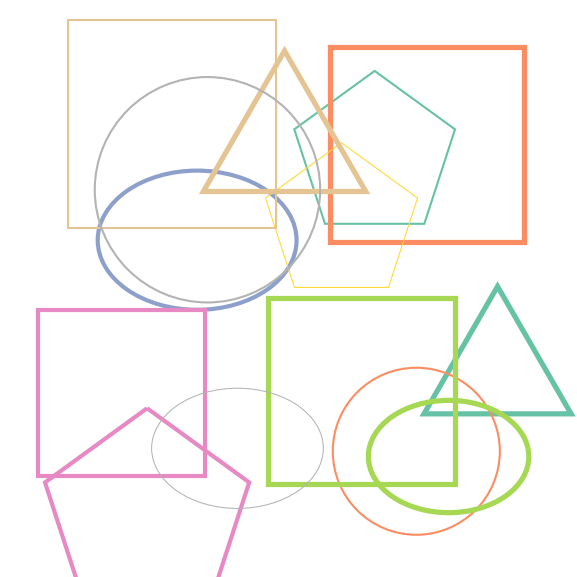[{"shape": "pentagon", "thickness": 1, "radius": 0.73, "center": [0.649, 0.73]}, {"shape": "triangle", "thickness": 2.5, "radius": 0.74, "center": [0.862, 0.356]}, {"shape": "circle", "thickness": 1, "radius": 0.72, "center": [0.721, 0.218]}, {"shape": "square", "thickness": 2.5, "radius": 0.84, "center": [0.739, 0.749]}, {"shape": "oval", "thickness": 2, "radius": 0.86, "center": [0.341, 0.583]}, {"shape": "pentagon", "thickness": 2, "radius": 0.93, "center": [0.255, 0.106]}, {"shape": "square", "thickness": 2, "radius": 0.72, "center": [0.21, 0.319]}, {"shape": "oval", "thickness": 2.5, "radius": 0.69, "center": [0.777, 0.209]}, {"shape": "square", "thickness": 2.5, "radius": 0.81, "center": [0.626, 0.322]}, {"shape": "pentagon", "thickness": 0.5, "radius": 0.69, "center": [0.591, 0.613]}, {"shape": "square", "thickness": 1, "radius": 0.9, "center": [0.298, 0.784]}, {"shape": "triangle", "thickness": 2.5, "radius": 0.81, "center": [0.493, 0.749]}, {"shape": "oval", "thickness": 0.5, "radius": 0.74, "center": [0.411, 0.223]}, {"shape": "circle", "thickness": 1, "radius": 0.98, "center": [0.359, 0.671]}]